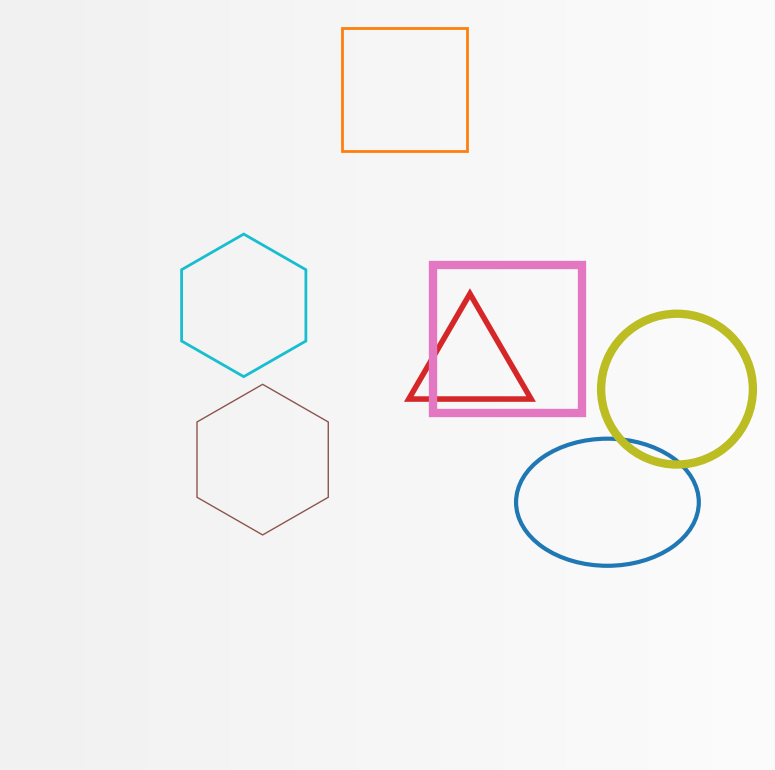[{"shape": "oval", "thickness": 1.5, "radius": 0.59, "center": [0.784, 0.348]}, {"shape": "square", "thickness": 1, "radius": 0.4, "center": [0.522, 0.883]}, {"shape": "triangle", "thickness": 2, "radius": 0.46, "center": [0.606, 0.527]}, {"shape": "hexagon", "thickness": 0.5, "radius": 0.49, "center": [0.339, 0.403]}, {"shape": "square", "thickness": 3, "radius": 0.48, "center": [0.655, 0.56]}, {"shape": "circle", "thickness": 3, "radius": 0.49, "center": [0.874, 0.495]}, {"shape": "hexagon", "thickness": 1, "radius": 0.46, "center": [0.314, 0.603]}]